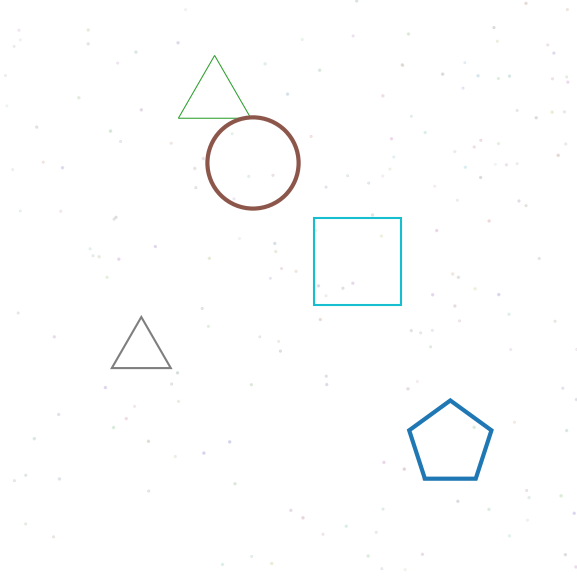[{"shape": "pentagon", "thickness": 2, "radius": 0.37, "center": [0.78, 0.231]}, {"shape": "triangle", "thickness": 0.5, "radius": 0.36, "center": [0.372, 0.831]}, {"shape": "circle", "thickness": 2, "radius": 0.39, "center": [0.438, 0.717]}, {"shape": "triangle", "thickness": 1, "radius": 0.29, "center": [0.245, 0.391]}, {"shape": "square", "thickness": 1, "radius": 0.38, "center": [0.619, 0.546]}]